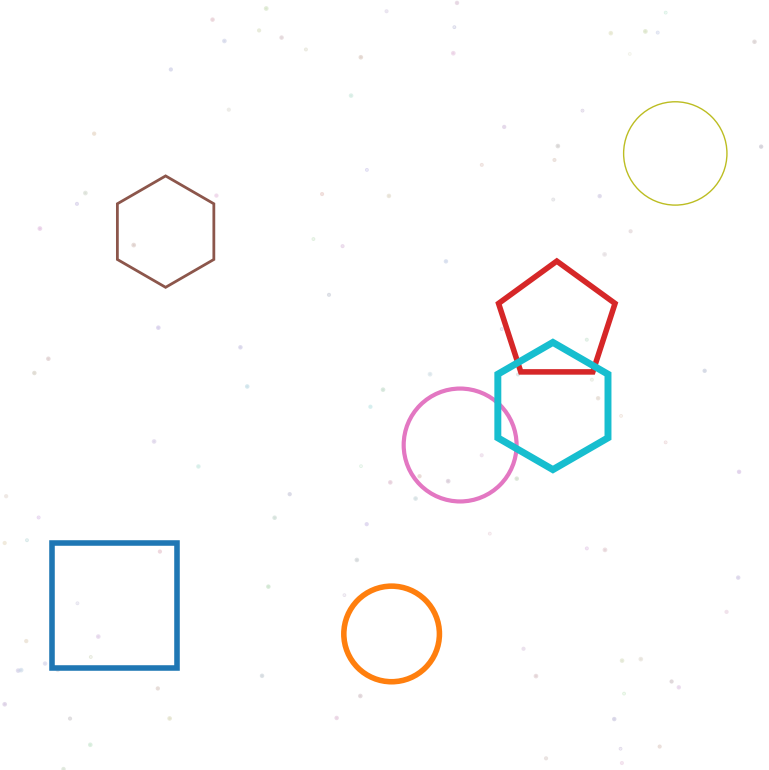[{"shape": "square", "thickness": 2, "radius": 0.4, "center": [0.148, 0.214]}, {"shape": "circle", "thickness": 2, "radius": 0.31, "center": [0.509, 0.177]}, {"shape": "pentagon", "thickness": 2, "radius": 0.4, "center": [0.723, 0.581]}, {"shape": "hexagon", "thickness": 1, "radius": 0.36, "center": [0.215, 0.699]}, {"shape": "circle", "thickness": 1.5, "radius": 0.37, "center": [0.598, 0.422]}, {"shape": "circle", "thickness": 0.5, "radius": 0.34, "center": [0.877, 0.801]}, {"shape": "hexagon", "thickness": 2.5, "radius": 0.41, "center": [0.718, 0.473]}]